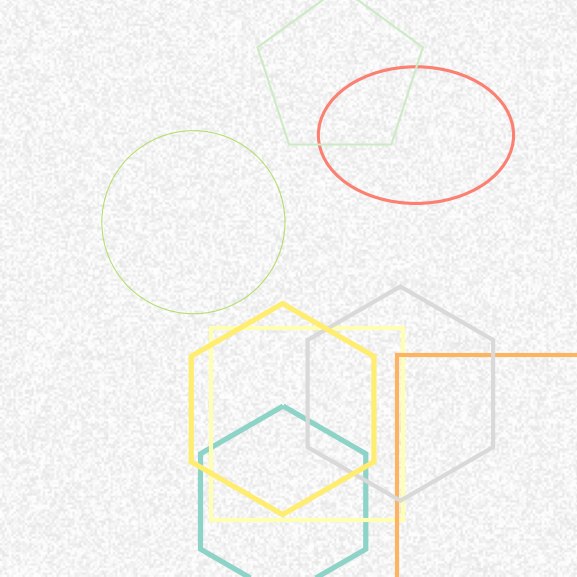[{"shape": "hexagon", "thickness": 2.5, "radius": 0.83, "center": [0.49, 0.131]}, {"shape": "square", "thickness": 2, "radius": 0.83, "center": [0.531, 0.265]}, {"shape": "oval", "thickness": 1.5, "radius": 0.85, "center": [0.72, 0.765]}, {"shape": "square", "thickness": 2, "radius": 0.98, "center": [0.882, 0.19]}, {"shape": "circle", "thickness": 0.5, "radius": 0.79, "center": [0.335, 0.614]}, {"shape": "hexagon", "thickness": 2, "radius": 0.93, "center": [0.693, 0.318]}, {"shape": "pentagon", "thickness": 1, "radius": 0.75, "center": [0.589, 0.871]}, {"shape": "hexagon", "thickness": 2.5, "radius": 0.91, "center": [0.489, 0.291]}]